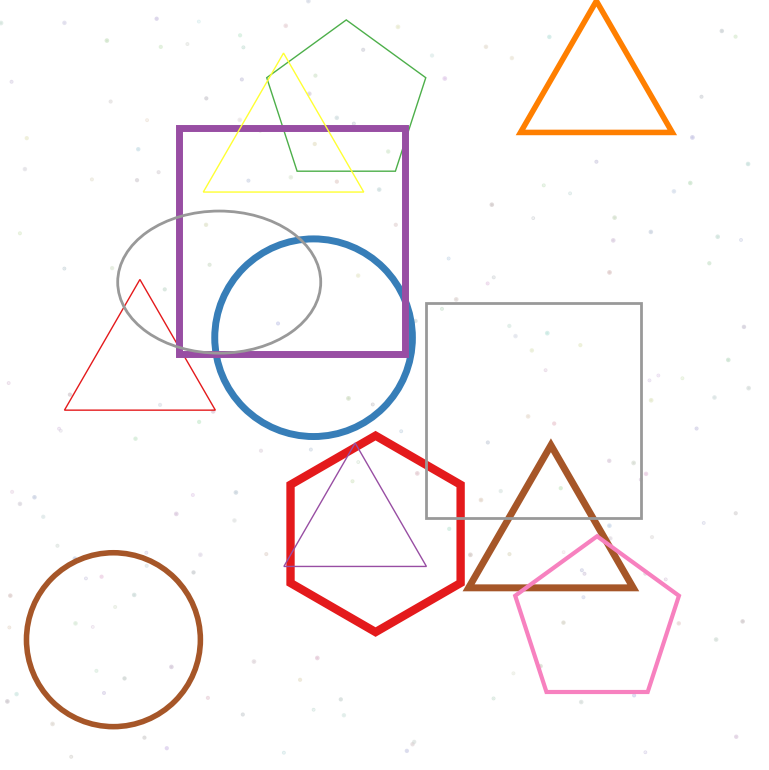[{"shape": "triangle", "thickness": 0.5, "radius": 0.57, "center": [0.182, 0.524]}, {"shape": "hexagon", "thickness": 3, "radius": 0.64, "center": [0.488, 0.307]}, {"shape": "circle", "thickness": 2.5, "radius": 0.64, "center": [0.407, 0.561]}, {"shape": "pentagon", "thickness": 0.5, "radius": 0.54, "center": [0.45, 0.866]}, {"shape": "square", "thickness": 2.5, "radius": 0.73, "center": [0.379, 0.687]}, {"shape": "triangle", "thickness": 0.5, "radius": 0.53, "center": [0.461, 0.318]}, {"shape": "triangle", "thickness": 2, "radius": 0.57, "center": [0.775, 0.885]}, {"shape": "triangle", "thickness": 0.5, "radius": 0.6, "center": [0.368, 0.811]}, {"shape": "circle", "thickness": 2, "radius": 0.56, "center": [0.147, 0.169]}, {"shape": "triangle", "thickness": 2.5, "radius": 0.62, "center": [0.715, 0.298]}, {"shape": "pentagon", "thickness": 1.5, "radius": 0.56, "center": [0.775, 0.192]}, {"shape": "square", "thickness": 1, "radius": 0.7, "center": [0.693, 0.467]}, {"shape": "oval", "thickness": 1, "radius": 0.66, "center": [0.285, 0.634]}]